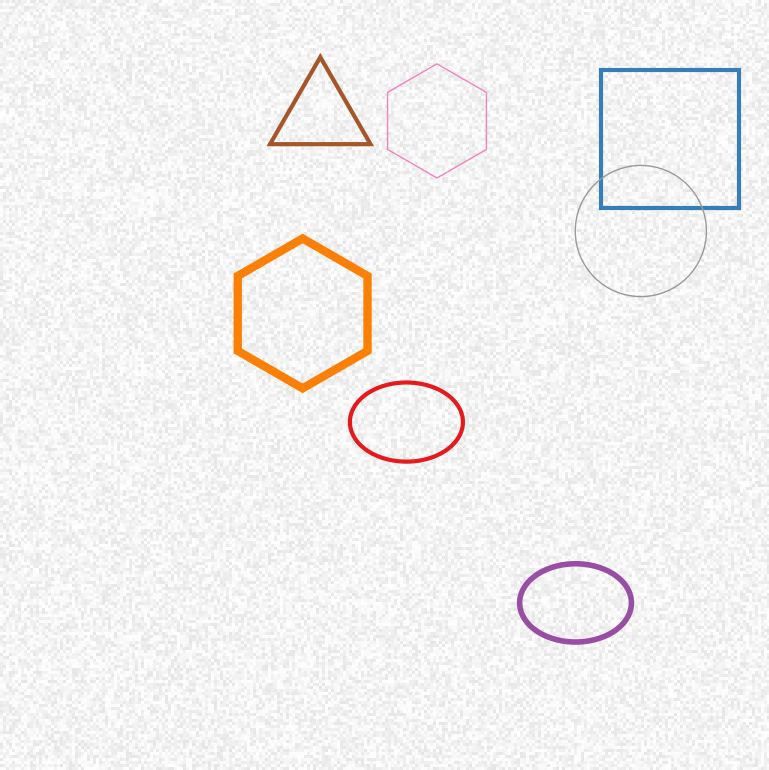[{"shape": "oval", "thickness": 1.5, "radius": 0.37, "center": [0.528, 0.452]}, {"shape": "square", "thickness": 1.5, "radius": 0.45, "center": [0.87, 0.82]}, {"shape": "oval", "thickness": 2, "radius": 0.36, "center": [0.747, 0.217]}, {"shape": "hexagon", "thickness": 3, "radius": 0.49, "center": [0.393, 0.593]}, {"shape": "triangle", "thickness": 1.5, "radius": 0.38, "center": [0.416, 0.85]}, {"shape": "hexagon", "thickness": 0.5, "radius": 0.37, "center": [0.568, 0.843]}, {"shape": "circle", "thickness": 0.5, "radius": 0.43, "center": [0.832, 0.7]}]